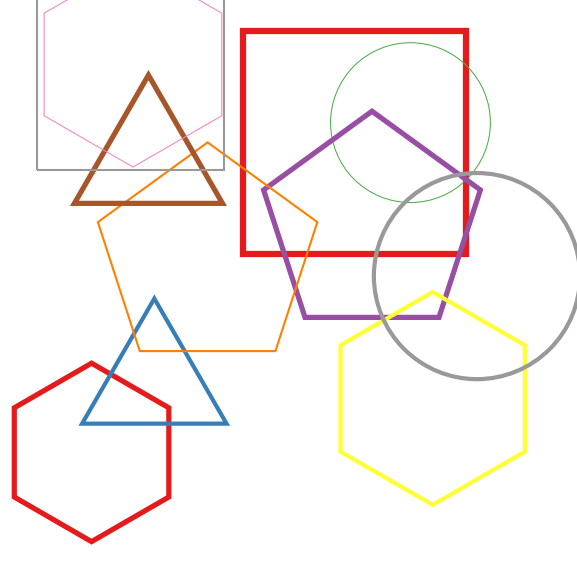[{"shape": "hexagon", "thickness": 2.5, "radius": 0.77, "center": [0.159, 0.216]}, {"shape": "square", "thickness": 3, "radius": 0.97, "center": [0.615, 0.753]}, {"shape": "triangle", "thickness": 2, "radius": 0.72, "center": [0.267, 0.338]}, {"shape": "circle", "thickness": 0.5, "radius": 0.69, "center": [0.711, 0.787]}, {"shape": "pentagon", "thickness": 2.5, "radius": 0.99, "center": [0.644, 0.609]}, {"shape": "pentagon", "thickness": 1, "radius": 1.0, "center": [0.36, 0.553]}, {"shape": "hexagon", "thickness": 2, "radius": 0.92, "center": [0.749, 0.309]}, {"shape": "triangle", "thickness": 2.5, "radius": 0.74, "center": [0.257, 0.721]}, {"shape": "hexagon", "thickness": 0.5, "radius": 0.89, "center": [0.23, 0.888]}, {"shape": "square", "thickness": 1, "radius": 0.81, "center": [0.226, 0.866]}, {"shape": "circle", "thickness": 2, "radius": 0.89, "center": [0.826, 0.521]}]